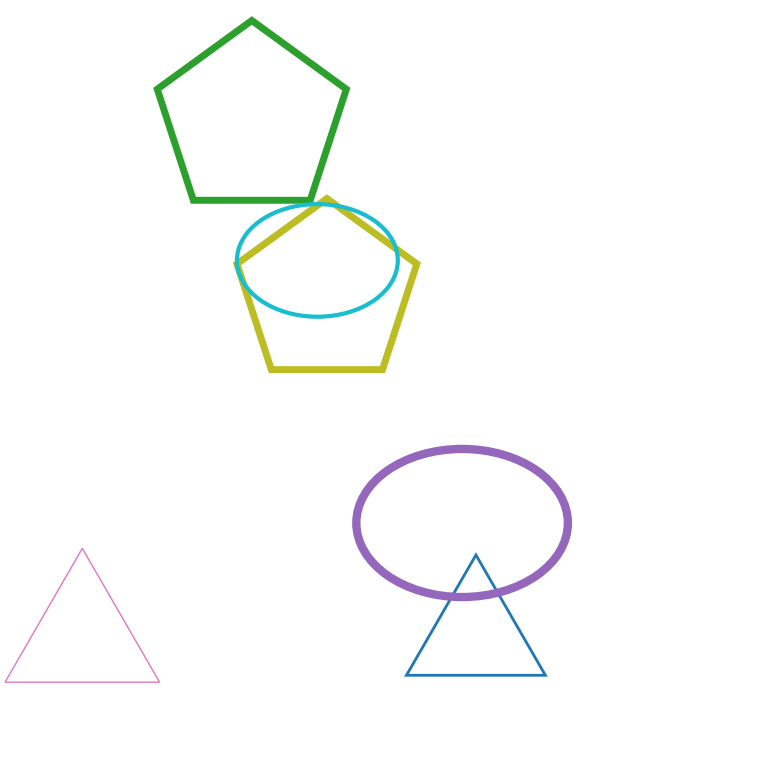[{"shape": "triangle", "thickness": 1, "radius": 0.52, "center": [0.618, 0.175]}, {"shape": "pentagon", "thickness": 2.5, "radius": 0.65, "center": [0.327, 0.844]}, {"shape": "oval", "thickness": 3, "radius": 0.69, "center": [0.6, 0.321]}, {"shape": "triangle", "thickness": 0.5, "radius": 0.58, "center": [0.107, 0.172]}, {"shape": "pentagon", "thickness": 2.5, "radius": 0.61, "center": [0.425, 0.619]}, {"shape": "oval", "thickness": 1.5, "radius": 0.52, "center": [0.412, 0.662]}]